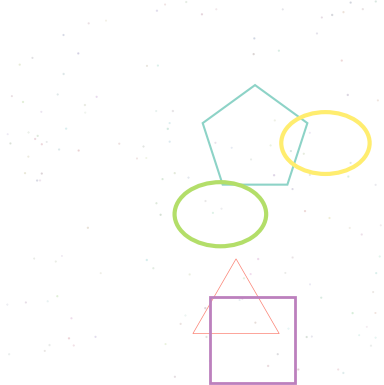[{"shape": "pentagon", "thickness": 1.5, "radius": 0.71, "center": [0.662, 0.636]}, {"shape": "triangle", "thickness": 0.5, "radius": 0.65, "center": [0.613, 0.198]}, {"shape": "oval", "thickness": 3, "radius": 0.59, "center": [0.572, 0.444]}, {"shape": "square", "thickness": 2, "radius": 0.55, "center": [0.656, 0.117]}, {"shape": "oval", "thickness": 3, "radius": 0.57, "center": [0.845, 0.628]}]